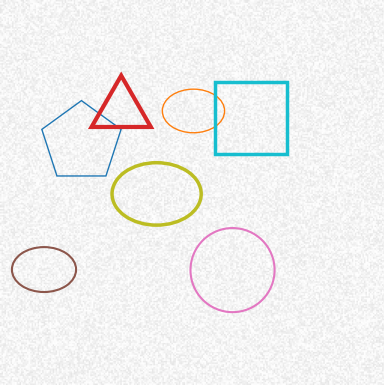[{"shape": "pentagon", "thickness": 1, "radius": 0.54, "center": [0.212, 0.63]}, {"shape": "oval", "thickness": 1, "radius": 0.4, "center": [0.502, 0.712]}, {"shape": "triangle", "thickness": 3, "radius": 0.44, "center": [0.315, 0.715]}, {"shape": "oval", "thickness": 1.5, "radius": 0.42, "center": [0.114, 0.3]}, {"shape": "circle", "thickness": 1.5, "radius": 0.55, "center": [0.604, 0.298]}, {"shape": "oval", "thickness": 2.5, "radius": 0.58, "center": [0.407, 0.496]}, {"shape": "square", "thickness": 2.5, "radius": 0.47, "center": [0.652, 0.693]}]